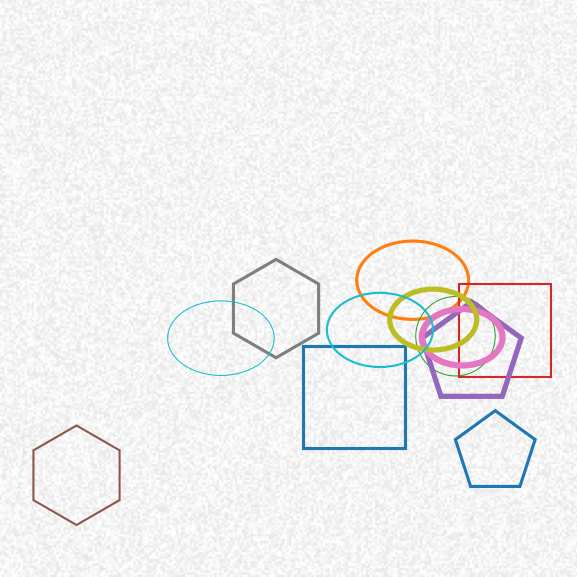[{"shape": "pentagon", "thickness": 1.5, "radius": 0.36, "center": [0.858, 0.215]}, {"shape": "square", "thickness": 1.5, "radius": 0.44, "center": [0.613, 0.311]}, {"shape": "oval", "thickness": 1.5, "radius": 0.48, "center": [0.715, 0.514]}, {"shape": "circle", "thickness": 0.5, "radius": 0.34, "center": [0.789, 0.417]}, {"shape": "square", "thickness": 1, "radius": 0.4, "center": [0.875, 0.427]}, {"shape": "pentagon", "thickness": 2.5, "radius": 0.45, "center": [0.817, 0.386]}, {"shape": "hexagon", "thickness": 1, "radius": 0.43, "center": [0.132, 0.176]}, {"shape": "oval", "thickness": 3, "radius": 0.35, "center": [0.8, 0.415]}, {"shape": "hexagon", "thickness": 1.5, "radius": 0.43, "center": [0.478, 0.465]}, {"shape": "oval", "thickness": 2.5, "radius": 0.38, "center": [0.75, 0.446]}, {"shape": "oval", "thickness": 0.5, "radius": 0.46, "center": [0.383, 0.414]}, {"shape": "oval", "thickness": 1, "radius": 0.46, "center": [0.658, 0.428]}]